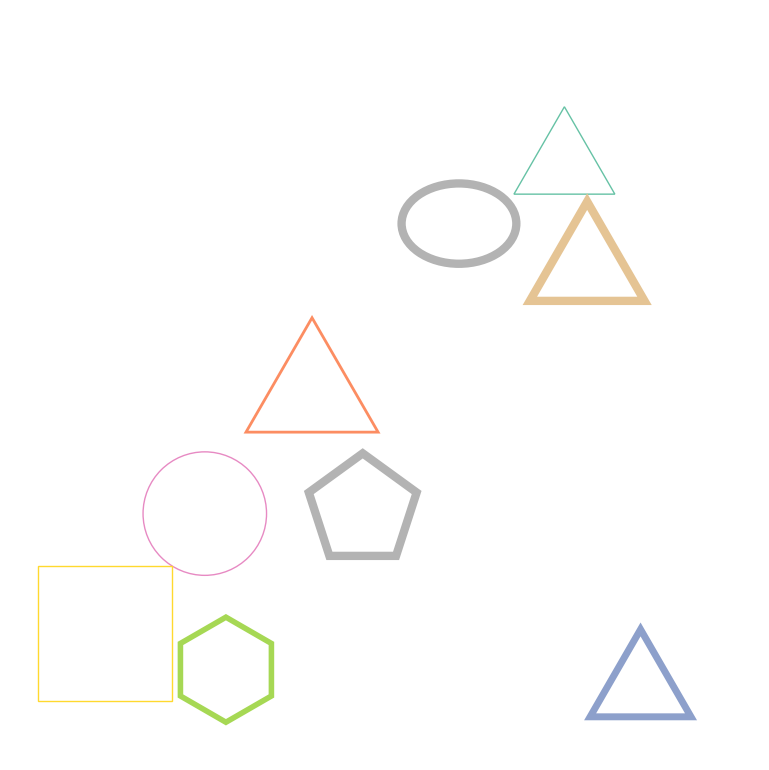[{"shape": "triangle", "thickness": 0.5, "radius": 0.38, "center": [0.733, 0.786]}, {"shape": "triangle", "thickness": 1, "radius": 0.5, "center": [0.405, 0.488]}, {"shape": "triangle", "thickness": 2.5, "radius": 0.38, "center": [0.832, 0.107]}, {"shape": "circle", "thickness": 0.5, "radius": 0.4, "center": [0.266, 0.333]}, {"shape": "hexagon", "thickness": 2, "radius": 0.34, "center": [0.293, 0.13]}, {"shape": "square", "thickness": 0.5, "radius": 0.44, "center": [0.136, 0.177]}, {"shape": "triangle", "thickness": 3, "radius": 0.43, "center": [0.763, 0.652]}, {"shape": "oval", "thickness": 3, "radius": 0.37, "center": [0.596, 0.71]}, {"shape": "pentagon", "thickness": 3, "radius": 0.37, "center": [0.471, 0.338]}]